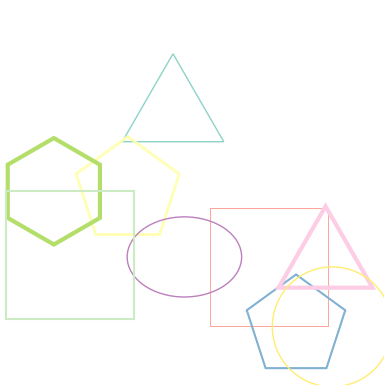[{"shape": "triangle", "thickness": 1, "radius": 0.76, "center": [0.449, 0.708]}, {"shape": "pentagon", "thickness": 2, "radius": 0.7, "center": [0.332, 0.504]}, {"shape": "square", "thickness": 0.5, "radius": 0.76, "center": [0.698, 0.306]}, {"shape": "pentagon", "thickness": 1.5, "radius": 0.67, "center": [0.769, 0.153]}, {"shape": "hexagon", "thickness": 3, "radius": 0.69, "center": [0.14, 0.503]}, {"shape": "triangle", "thickness": 3, "radius": 0.7, "center": [0.846, 0.323]}, {"shape": "oval", "thickness": 1, "radius": 0.74, "center": [0.479, 0.333]}, {"shape": "square", "thickness": 1.5, "radius": 0.83, "center": [0.182, 0.338]}, {"shape": "circle", "thickness": 1, "radius": 0.78, "center": [0.863, 0.151]}]